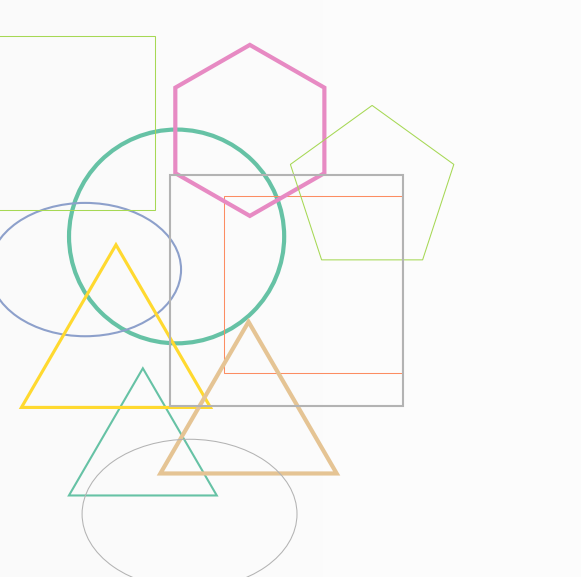[{"shape": "circle", "thickness": 2, "radius": 0.93, "center": [0.304, 0.59]}, {"shape": "triangle", "thickness": 1, "radius": 0.73, "center": [0.246, 0.215]}, {"shape": "square", "thickness": 0.5, "radius": 0.77, "center": [0.538, 0.507]}, {"shape": "oval", "thickness": 1, "radius": 0.82, "center": [0.147, 0.532]}, {"shape": "hexagon", "thickness": 2, "radius": 0.74, "center": [0.43, 0.773]}, {"shape": "square", "thickness": 0.5, "radius": 0.75, "center": [0.115, 0.786]}, {"shape": "pentagon", "thickness": 0.5, "radius": 0.74, "center": [0.64, 0.669]}, {"shape": "triangle", "thickness": 1.5, "radius": 0.94, "center": [0.2, 0.387]}, {"shape": "triangle", "thickness": 2, "radius": 0.88, "center": [0.428, 0.267]}, {"shape": "square", "thickness": 1, "radius": 1.0, "center": [0.493, 0.496]}, {"shape": "oval", "thickness": 0.5, "radius": 0.92, "center": [0.326, 0.109]}]